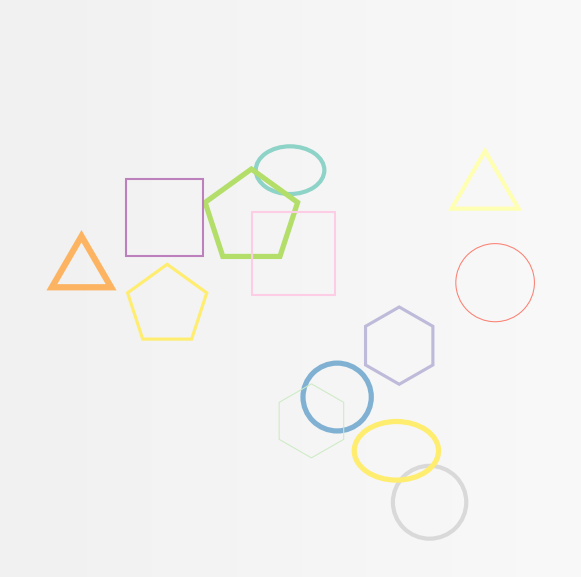[{"shape": "oval", "thickness": 2, "radius": 0.29, "center": [0.499, 0.704]}, {"shape": "triangle", "thickness": 2, "radius": 0.33, "center": [0.835, 0.671]}, {"shape": "hexagon", "thickness": 1.5, "radius": 0.33, "center": [0.687, 0.401]}, {"shape": "circle", "thickness": 0.5, "radius": 0.34, "center": [0.852, 0.51]}, {"shape": "circle", "thickness": 2.5, "radius": 0.29, "center": [0.58, 0.312]}, {"shape": "triangle", "thickness": 3, "radius": 0.29, "center": [0.14, 0.531]}, {"shape": "pentagon", "thickness": 2.5, "radius": 0.42, "center": [0.432, 0.623]}, {"shape": "square", "thickness": 1, "radius": 0.36, "center": [0.505, 0.561]}, {"shape": "circle", "thickness": 2, "radius": 0.32, "center": [0.739, 0.129]}, {"shape": "square", "thickness": 1, "radius": 0.33, "center": [0.283, 0.622]}, {"shape": "hexagon", "thickness": 0.5, "radius": 0.32, "center": [0.536, 0.27]}, {"shape": "pentagon", "thickness": 1.5, "radius": 0.36, "center": [0.288, 0.47]}, {"shape": "oval", "thickness": 2.5, "radius": 0.36, "center": [0.682, 0.219]}]